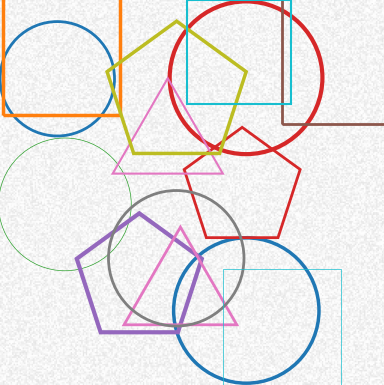[{"shape": "circle", "thickness": 2.5, "radius": 0.94, "center": [0.64, 0.193]}, {"shape": "circle", "thickness": 2, "radius": 0.74, "center": [0.149, 0.795]}, {"shape": "square", "thickness": 2.5, "radius": 0.76, "center": [0.161, 0.853]}, {"shape": "circle", "thickness": 0.5, "radius": 0.86, "center": [0.169, 0.469]}, {"shape": "circle", "thickness": 3, "radius": 0.99, "center": [0.639, 0.798]}, {"shape": "pentagon", "thickness": 2, "radius": 0.79, "center": [0.629, 0.511]}, {"shape": "pentagon", "thickness": 3, "radius": 0.85, "center": [0.362, 0.275]}, {"shape": "square", "thickness": 2, "radius": 0.82, "center": [0.897, 0.843]}, {"shape": "triangle", "thickness": 2, "radius": 0.85, "center": [0.469, 0.241]}, {"shape": "triangle", "thickness": 1.5, "radius": 0.83, "center": [0.436, 0.632]}, {"shape": "circle", "thickness": 2, "radius": 0.88, "center": [0.458, 0.329]}, {"shape": "pentagon", "thickness": 2.5, "radius": 0.95, "center": [0.459, 0.755]}, {"shape": "square", "thickness": 1.5, "radius": 0.67, "center": [0.621, 0.865]}, {"shape": "square", "thickness": 0.5, "radius": 0.77, "center": [0.733, 0.147]}]